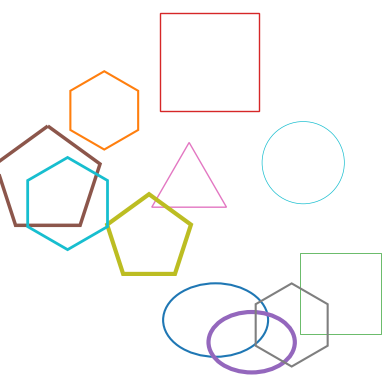[{"shape": "oval", "thickness": 1.5, "radius": 0.68, "center": [0.56, 0.169]}, {"shape": "hexagon", "thickness": 1.5, "radius": 0.51, "center": [0.271, 0.713]}, {"shape": "square", "thickness": 0.5, "radius": 0.53, "center": [0.885, 0.239]}, {"shape": "square", "thickness": 1, "radius": 0.64, "center": [0.544, 0.839]}, {"shape": "oval", "thickness": 3, "radius": 0.56, "center": [0.654, 0.111]}, {"shape": "pentagon", "thickness": 2.5, "radius": 0.71, "center": [0.124, 0.53]}, {"shape": "triangle", "thickness": 1, "radius": 0.56, "center": [0.491, 0.518]}, {"shape": "hexagon", "thickness": 1.5, "radius": 0.54, "center": [0.758, 0.156]}, {"shape": "pentagon", "thickness": 3, "radius": 0.57, "center": [0.387, 0.381]}, {"shape": "circle", "thickness": 0.5, "radius": 0.53, "center": [0.788, 0.577]}, {"shape": "hexagon", "thickness": 2, "radius": 0.6, "center": [0.176, 0.471]}]